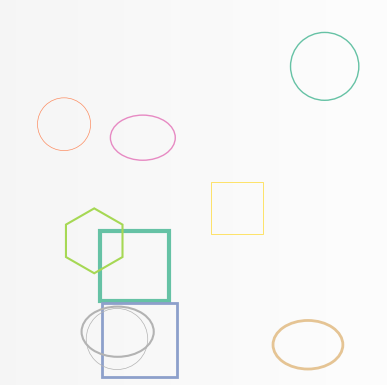[{"shape": "square", "thickness": 3, "radius": 0.45, "center": [0.347, 0.309]}, {"shape": "circle", "thickness": 1, "radius": 0.44, "center": [0.838, 0.828]}, {"shape": "circle", "thickness": 0.5, "radius": 0.34, "center": [0.165, 0.677]}, {"shape": "square", "thickness": 2, "radius": 0.48, "center": [0.36, 0.117]}, {"shape": "oval", "thickness": 1, "radius": 0.42, "center": [0.369, 0.642]}, {"shape": "hexagon", "thickness": 1.5, "radius": 0.42, "center": [0.243, 0.374]}, {"shape": "square", "thickness": 0.5, "radius": 0.34, "center": [0.612, 0.459]}, {"shape": "oval", "thickness": 2, "radius": 0.45, "center": [0.795, 0.105]}, {"shape": "oval", "thickness": 1.5, "radius": 0.47, "center": [0.304, 0.138]}, {"shape": "circle", "thickness": 0.5, "radius": 0.4, "center": [0.302, 0.119]}]